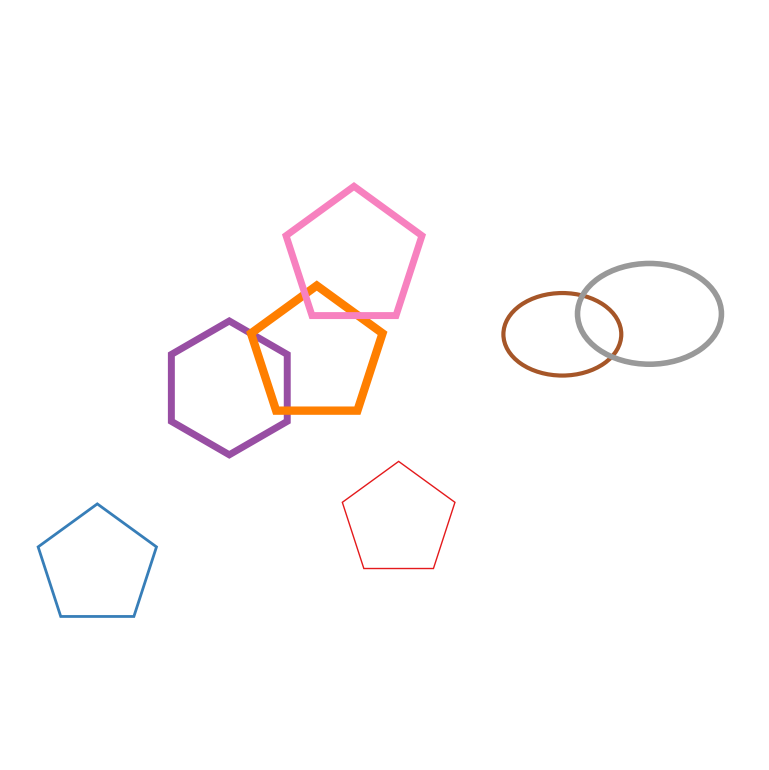[{"shape": "pentagon", "thickness": 0.5, "radius": 0.38, "center": [0.518, 0.324]}, {"shape": "pentagon", "thickness": 1, "radius": 0.4, "center": [0.126, 0.265]}, {"shape": "hexagon", "thickness": 2.5, "radius": 0.43, "center": [0.298, 0.496]}, {"shape": "pentagon", "thickness": 3, "radius": 0.45, "center": [0.411, 0.539]}, {"shape": "oval", "thickness": 1.5, "radius": 0.38, "center": [0.73, 0.566]}, {"shape": "pentagon", "thickness": 2.5, "radius": 0.46, "center": [0.46, 0.665]}, {"shape": "oval", "thickness": 2, "radius": 0.47, "center": [0.843, 0.592]}]